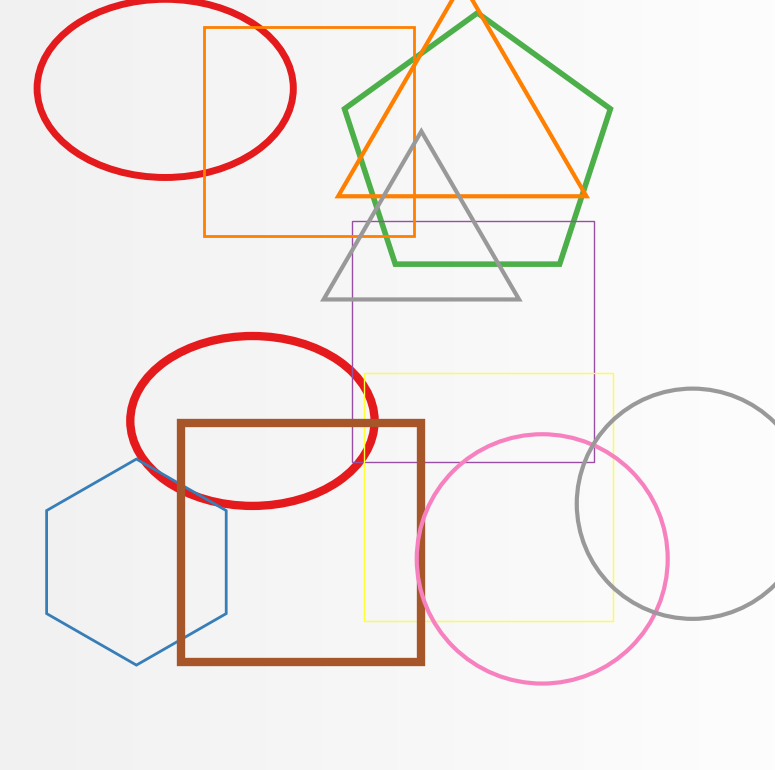[{"shape": "oval", "thickness": 3, "radius": 0.79, "center": [0.326, 0.453]}, {"shape": "oval", "thickness": 2.5, "radius": 0.83, "center": [0.213, 0.885]}, {"shape": "hexagon", "thickness": 1, "radius": 0.67, "center": [0.176, 0.27]}, {"shape": "pentagon", "thickness": 2, "radius": 0.9, "center": [0.616, 0.803]}, {"shape": "square", "thickness": 0.5, "radius": 0.78, "center": [0.61, 0.556]}, {"shape": "square", "thickness": 1, "radius": 0.68, "center": [0.398, 0.829]}, {"shape": "triangle", "thickness": 1.5, "radius": 0.92, "center": [0.596, 0.838]}, {"shape": "square", "thickness": 0.5, "radius": 0.81, "center": [0.63, 0.354]}, {"shape": "square", "thickness": 3, "radius": 0.77, "center": [0.389, 0.296]}, {"shape": "circle", "thickness": 1.5, "radius": 0.81, "center": [0.7, 0.274]}, {"shape": "circle", "thickness": 1.5, "radius": 0.75, "center": [0.894, 0.346]}, {"shape": "triangle", "thickness": 1.5, "radius": 0.73, "center": [0.544, 0.684]}]